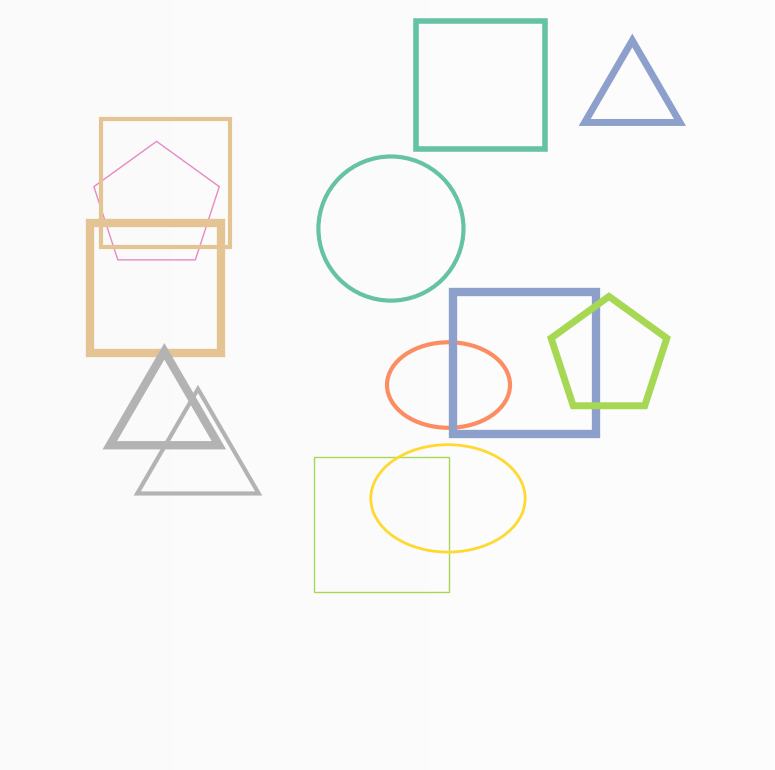[{"shape": "square", "thickness": 2, "radius": 0.42, "center": [0.621, 0.889]}, {"shape": "circle", "thickness": 1.5, "radius": 0.47, "center": [0.504, 0.703]}, {"shape": "oval", "thickness": 1.5, "radius": 0.4, "center": [0.579, 0.5]}, {"shape": "triangle", "thickness": 2.5, "radius": 0.36, "center": [0.816, 0.876]}, {"shape": "square", "thickness": 3, "radius": 0.46, "center": [0.677, 0.528]}, {"shape": "pentagon", "thickness": 0.5, "radius": 0.43, "center": [0.202, 0.731]}, {"shape": "square", "thickness": 0.5, "radius": 0.44, "center": [0.493, 0.319]}, {"shape": "pentagon", "thickness": 2.5, "radius": 0.39, "center": [0.786, 0.537]}, {"shape": "oval", "thickness": 1, "radius": 0.5, "center": [0.578, 0.353]}, {"shape": "square", "thickness": 3, "radius": 0.42, "center": [0.201, 0.626]}, {"shape": "square", "thickness": 1.5, "radius": 0.42, "center": [0.214, 0.762]}, {"shape": "triangle", "thickness": 1.5, "radius": 0.45, "center": [0.255, 0.404]}, {"shape": "triangle", "thickness": 3, "radius": 0.41, "center": [0.212, 0.462]}]